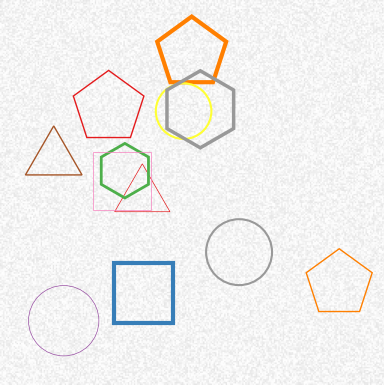[{"shape": "pentagon", "thickness": 1, "radius": 0.48, "center": [0.282, 0.721]}, {"shape": "triangle", "thickness": 0.5, "radius": 0.41, "center": [0.37, 0.492]}, {"shape": "square", "thickness": 3, "radius": 0.39, "center": [0.373, 0.24]}, {"shape": "hexagon", "thickness": 2, "radius": 0.35, "center": [0.324, 0.557]}, {"shape": "circle", "thickness": 0.5, "radius": 0.46, "center": [0.165, 0.167]}, {"shape": "pentagon", "thickness": 1, "radius": 0.45, "center": [0.881, 0.264]}, {"shape": "pentagon", "thickness": 3, "radius": 0.47, "center": [0.498, 0.863]}, {"shape": "circle", "thickness": 1.5, "radius": 0.36, "center": [0.477, 0.711]}, {"shape": "triangle", "thickness": 1, "radius": 0.42, "center": [0.14, 0.588]}, {"shape": "square", "thickness": 0.5, "radius": 0.38, "center": [0.317, 0.53]}, {"shape": "circle", "thickness": 1.5, "radius": 0.43, "center": [0.621, 0.345]}, {"shape": "hexagon", "thickness": 2.5, "radius": 0.5, "center": [0.52, 0.716]}]